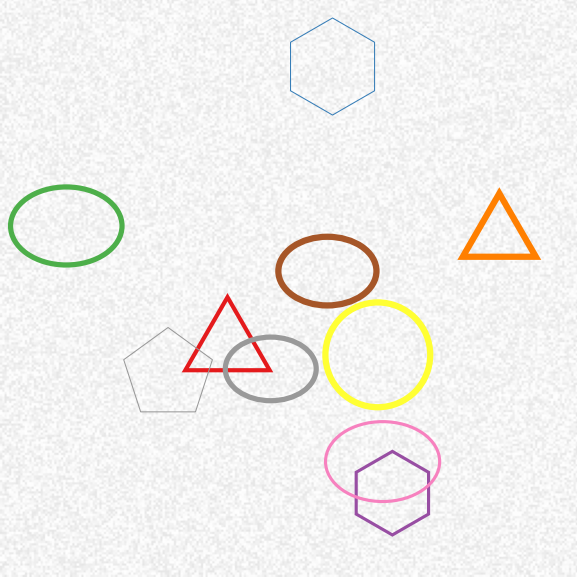[{"shape": "triangle", "thickness": 2, "radius": 0.42, "center": [0.394, 0.4]}, {"shape": "hexagon", "thickness": 0.5, "radius": 0.42, "center": [0.576, 0.884]}, {"shape": "oval", "thickness": 2.5, "radius": 0.48, "center": [0.115, 0.608]}, {"shape": "hexagon", "thickness": 1.5, "radius": 0.36, "center": [0.679, 0.145]}, {"shape": "triangle", "thickness": 3, "radius": 0.37, "center": [0.865, 0.591]}, {"shape": "circle", "thickness": 3, "radius": 0.45, "center": [0.654, 0.385]}, {"shape": "oval", "thickness": 3, "radius": 0.42, "center": [0.567, 0.53]}, {"shape": "oval", "thickness": 1.5, "radius": 0.49, "center": [0.663, 0.2]}, {"shape": "oval", "thickness": 2.5, "radius": 0.39, "center": [0.469, 0.36]}, {"shape": "pentagon", "thickness": 0.5, "radius": 0.4, "center": [0.291, 0.351]}]